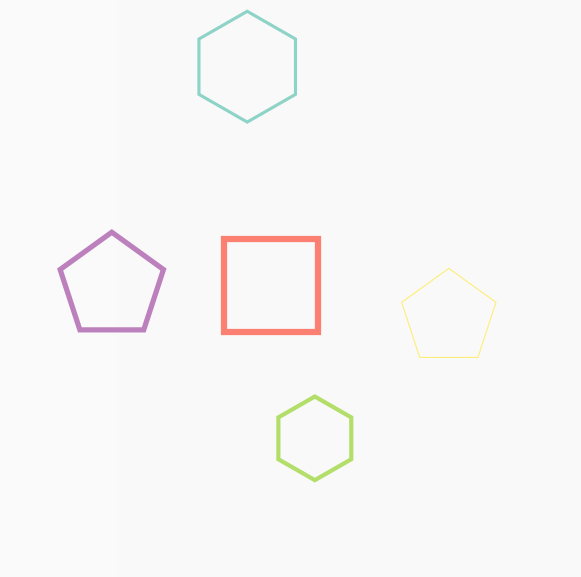[{"shape": "hexagon", "thickness": 1.5, "radius": 0.48, "center": [0.425, 0.884]}, {"shape": "square", "thickness": 3, "radius": 0.4, "center": [0.466, 0.505]}, {"shape": "hexagon", "thickness": 2, "radius": 0.36, "center": [0.542, 0.24]}, {"shape": "pentagon", "thickness": 2.5, "radius": 0.47, "center": [0.192, 0.504]}, {"shape": "pentagon", "thickness": 0.5, "radius": 0.43, "center": [0.772, 0.449]}]